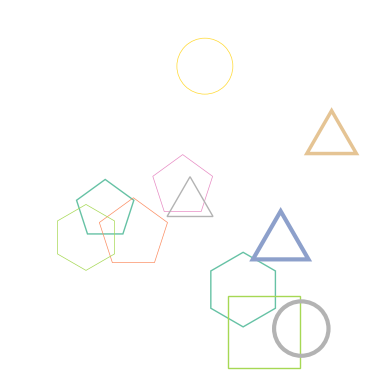[{"shape": "hexagon", "thickness": 1, "radius": 0.48, "center": [0.631, 0.248]}, {"shape": "pentagon", "thickness": 1, "radius": 0.39, "center": [0.273, 0.456]}, {"shape": "pentagon", "thickness": 0.5, "radius": 0.47, "center": [0.347, 0.393]}, {"shape": "triangle", "thickness": 3, "radius": 0.42, "center": [0.729, 0.368]}, {"shape": "pentagon", "thickness": 0.5, "radius": 0.41, "center": [0.475, 0.517]}, {"shape": "hexagon", "thickness": 0.5, "radius": 0.43, "center": [0.223, 0.383]}, {"shape": "square", "thickness": 1, "radius": 0.47, "center": [0.685, 0.137]}, {"shape": "circle", "thickness": 0.5, "radius": 0.36, "center": [0.532, 0.828]}, {"shape": "triangle", "thickness": 2.5, "radius": 0.37, "center": [0.861, 0.638]}, {"shape": "triangle", "thickness": 1, "radius": 0.34, "center": [0.494, 0.472]}, {"shape": "circle", "thickness": 3, "radius": 0.35, "center": [0.783, 0.147]}]